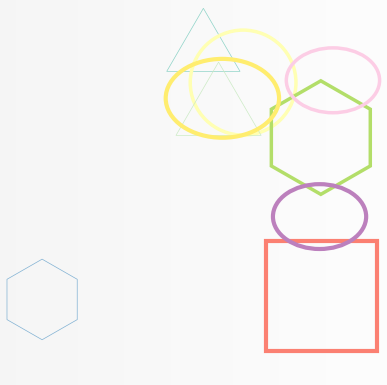[{"shape": "triangle", "thickness": 0.5, "radius": 0.55, "center": [0.525, 0.869]}, {"shape": "circle", "thickness": 2.5, "radius": 0.68, "center": [0.627, 0.785]}, {"shape": "square", "thickness": 3, "radius": 0.72, "center": [0.829, 0.231]}, {"shape": "hexagon", "thickness": 0.5, "radius": 0.52, "center": [0.109, 0.222]}, {"shape": "hexagon", "thickness": 2.5, "radius": 0.74, "center": [0.828, 0.643]}, {"shape": "oval", "thickness": 2.5, "radius": 0.6, "center": [0.859, 0.791]}, {"shape": "oval", "thickness": 3, "radius": 0.6, "center": [0.825, 0.437]}, {"shape": "triangle", "thickness": 0.5, "radius": 0.63, "center": [0.564, 0.712]}, {"shape": "oval", "thickness": 3, "radius": 0.73, "center": [0.574, 0.745]}]